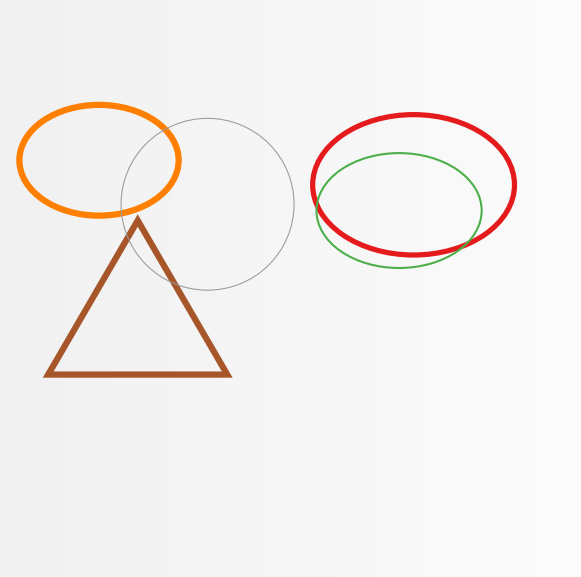[{"shape": "oval", "thickness": 2.5, "radius": 0.87, "center": [0.712, 0.679]}, {"shape": "oval", "thickness": 1, "radius": 0.71, "center": [0.687, 0.635]}, {"shape": "oval", "thickness": 3, "radius": 0.68, "center": [0.17, 0.722]}, {"shape": "triangle", "thickness": 3, "radius": 0.89, "center": [0.237, 0.439]}, {"shape": "circle", "thickness": 0.5, "radius": 0.74, "center": [0.357, 0.645]}]